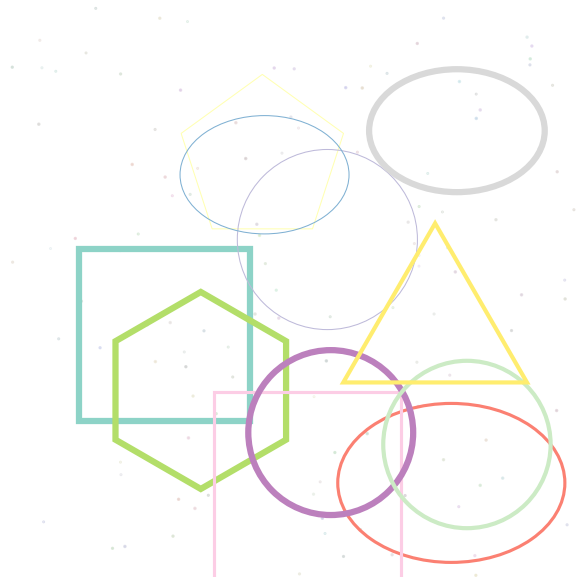[{"shape": "square", "thickness": 3, "radius": 0.74, "center": [0.285, 0.419]}, {"shape": "pentagon", "thickness": 0.5, "radius": 0.74, "center": [0.454, 0.722]}, {"shape": "circle", "thickness": 0.5, "radius": 0.78, "center": [0.567, 0.584]}, {"shape": "oval", "thickness": 1.5, "radius": 0.98, "center": [0.781, 0.163]}, {"shape": "oval", "thickness": 0.5, "radius": 0.73, "center": [0.458, 0.697]}, {"shape": "hexagon", "thickness": 3, "radius": 0.85, "center": [0.348, 0.323]}, {"shape": "square", "thickness": 1.5, "radius": 0.81, "center": [0.532, 0.158]}, {"shape": "oval", "thickness": 3, "radius": 0.76, "center": [0.791, 0.773]}, {"shape": "circle", "thickness": 3, "radius": 0.71, "center": [0.573, 0.25]}, {"shape": "circle", "thickness": 2, "radius": 0.72, "center": [0.809, 0.229]}, {"shape": "triangle", "thickness": 2, "radius": 0.92, "center": [0.753, 0.429]}]